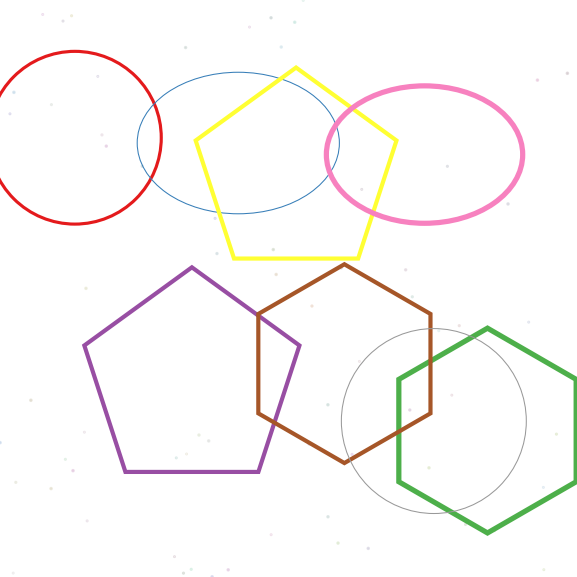[{"shape": "circle", "thickness": 1.5, "radius": 0.75, "center": [0.13, 0.761]}, {"shape": "oval", "thickness": 0.5, "radius": 0.88, "center": [0.413, 0.751]}, {"shape": "hexagon", "thickness": 2.5, "radius": 0.89, "center": [0.844, 0.254]}, {"shape": "pentagon", "thickness": 2, "radius": 0.98, "center": [0.332, 0.34]}, {"shape": "pentagon", "thickness": 2, "radius": 0.91, "center": [0.513, 0.699]}, {"shape": "hexagon", "thickness": 2, "radius": 0.86, "center": [0.596, 0.369]}, {"shape": "oval", "thickness": 2.5, "radius": 0.85, "center": [0.735, 0.731]}, {"shape": "circle", "thickness": 0.5, "radius": 0.8, "center": [0.751, 0.27]}]